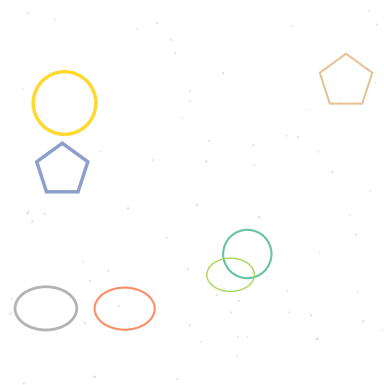[{"shape": "circle", "thickness": 1.5, "radius": 0.31, "center": [0.642, 0.34]}, {"shape": "oval", "thickness": 1.5, "radius": 0.39, "center": [0.324, 0.198]}, {"shape": "pentagon", "thickness": 2.5, "radius": 0.35, "center": [0.162, 0.558]}, {"shape": "oval", "thickness": 1, "radius": 0.31, "center": [0.599, 0.286]}, {"shape": "circle", "thickness": 2.5, "radius": 0.41, "center": [0.168, 0.732]}, {"shape": "pentagon", "thickness": 1.5, "radius": 0.36, "center": [0.899, 0.789]}, {"shape": "oval", "thickness": 2, "radius": 0.4, "center": [0.119, 0.199]}]